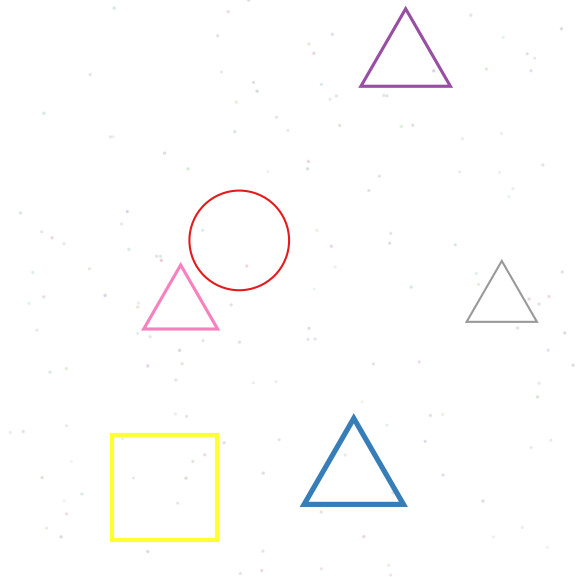[{"shape": "circle", "thickness": 1, "radius": 0.43, "center": [0.414, 0.583]}, {"shape": "triangle", "thickness": 2.5, "radius": 0.5, "center": [0.613, 0.175]}, {"shape": "triangle", "thickness": 1.5, "radius": 0.45, "center": [0.702, 0.894]}, {"shape": "square", "thickness": 2, "radius": 0.45, "center": [0.284, 0.156]}, {"shape": "triangle", "thickness": 1.5, "radius": 0.37, "center": [0.313, 0.466]}, {"shape": "triangle", "thickness": 1, "radius": 0.35, "center": [0.869, 0.477]}]